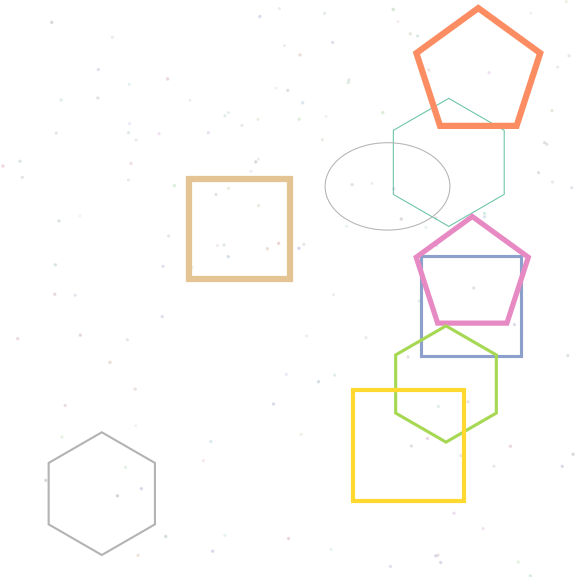[{"shape": "hexagon", "thickness": 0.5, "radius": 0.55, "center": [0.777, 0.718]}, {"shape": "pentagon", "thickness": 3, "radius": 0.56, "center": [0.828, 0.872]}, {"shape": "square", "thickness": 1.5, "radius": 0.43, "center": [0.816, 0.469]}, {"shape": "pentagon", "thickness": 2.5, "radius": 0.51, "center": [0.818, 0.522]}, {"shape": "hexagon", "thickness": 1.5, "radius": 0.5, "center": [0.772, 0.334]}, {"shape": "square", "thickness": 2, "radius": 0.48, "center": [0.707, 0.228]}, {"shape": "square", "thickness": 3, "radius": 0.44, "center": [0.414, 0.603]}, {"shape": "hexagon", "thickness": 1, "radius": 0.53, "center": [0.176, 0.144]}, {"shape": "oval", "thickness": 0.5, "radius": 0.54, "center": [0.671, 0.676]}]